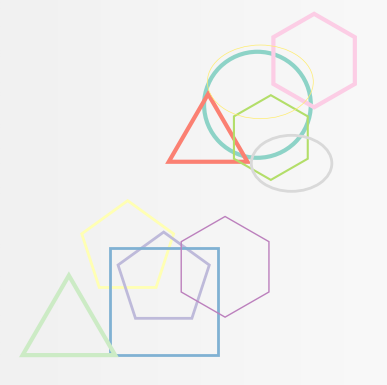[{"shape": "circle", "thickness": 3, "radius": 0.69, "center": [0.664, 0.728]}, {"shape": "pentagon", "thickness": 2, "radius": 0.62, "center": [0.329, 0.354]}, {"shape": "pentagon", "thickness": 2, "radius": 0.62, "center": [0.422, 0.273]}, {"shape": "triangle", "thickness": 3, "radius": 0.59, "center": [0.537, 0.638]}, {"shape": "square", "thickness": 2, "radius": 0.7, "center": [0.424, 0.216]}, {"shape": "hexagon", "thickness": 1.5, "radius": 0.55, "center": [0.699, 0.643]}, {"shape": "hexagon", "thickness": 3, "radius": 0.61, "center": [0.811, 0.843]}, {"shape": "oval", "thickness": 2, "radius": 0.52, "center": [0.752, 0.576]}, {"shape": "hexagon", "thickness": 1, "radius": 0.65, "center": [0.581, 0.307]}, {"shape": "triangle", "thickness": 3, "radius": 0.69, "center": [0.178, 0.147]}, {"shape": "oval", "thickness": 0.5, "radius": 0.68, "center": [0.672, 0.787]}]